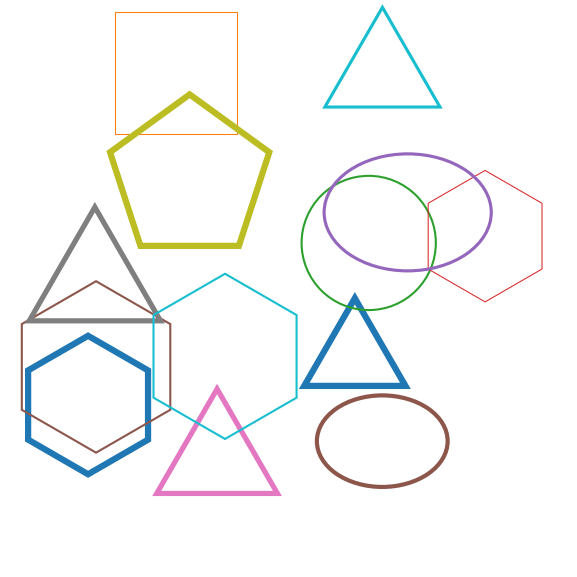[{"shape": "hexagon", "thickness": 3, "radius": 0.6, "center": [0.153, 0.298]}, {"shape": "triangle", "thickness": 3, "radius": 0.51, "center": [0.614, 0.382]}, {"shape": "square", "thickness": 0.5, "radius": 0.53, "center": [0.305, 0.873]}, {"shape": "circle", "thickness": 1, "radius": 0.58, "center": [0.638, 0.578]}, {"shape": "hexagon", "thickness": 0.5, "radius": 0.57, "center": [0.84, 0.59]}, {"shape": "oval", "thickness": 1.5, "radius": 0.72, "center": [0.706, 0.631]}, {"shape": "hexagon", "thickness": 1, "radius": 0.74, "center": [0.166, 0.364]}, {"shape": "oval", "thickness": 2, "radius": 0.57, "center": [0.662, 0.235]}, {"shape": "triangle", "thickness": 2.5, "radius": 0.6, "center": [0.376, 0.205]}, {"shape": "triangle", "thickness": 2.5, "radius": 0.66, "center": [0.164, 0.509]}, {"shape": "pentagon", "thickness": 3, "radius": 0.72, "center": [0.328, 0.691]}, {"shape": "hexagon", "thickness": 1, "radius": 0.72, "center": [0.39, 0.382]}, {"shape": "triangle", "thickness": 1.5, "radius": 0.58, "center": [0.662, 0.871]}]